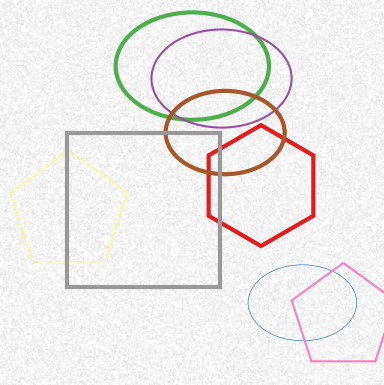[{"shape": "hexagon", "thickness": 3, "radius": 0.78, "center": [0.678, 0.518]}, {"shape": "oval", "thickness": 0.5, "radius": 0.7, "center": [0.785, 0.214]}, {"shape": "oval", "thickness": 3, "radius": 1.0, "center": [0.5, 0.828]}, {"shape": "oval", "thickness": 1.5, "radius": 0.91, "center": [0.575, 0.796]}, {"shape": "pentagon", "thickness": 0.5, "radius": 0.8, "center": [0.179, 0.449]}, {"shape": "oval", "thickness": 3, "radius": 0.77, "center": [0.585, 0.656]}, {"shape": "pentagon", "thickness": 1.5, "radius": 0.71, "center": [0.892, 0.176]}, {"shape": "square", "thickness": 3, "radius": 1.0, "center": [0.373, 0.454]}]